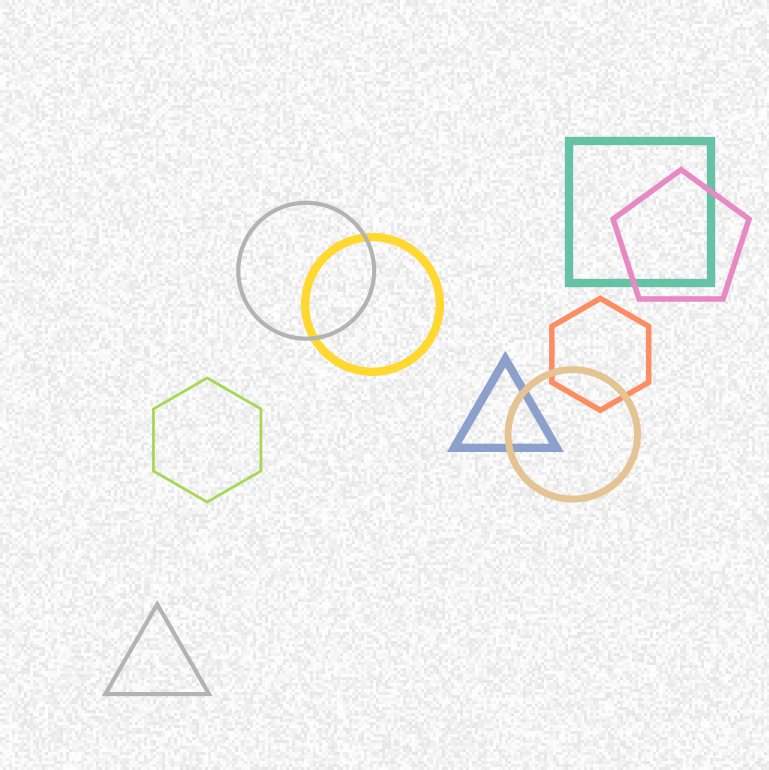[{"shape": "square", "thickness": 3, "radius": 0.46, "center": [0.831, 0.725]}, {"shape": "hexagon", "thickness": 2, "radius": 0.36, "center": [0.78, 0.54]}, {"shape": "triangle", "thickness": 3, "radius": 0.38, "center": [0.656, 0.457]}, {"shape": "pentagon", "thickness": 2, "radius": 0.46, "center": [0.884, 0.687]}, {"shape": "hexagon", "thickness": 1, "radius": 0.4, "center": [0.269, 0.429]}, {"shape": "circle", "thickness": 3, "radius": 0.44, "center": [0.484, 0.605]}, {"shape": "circle", "thickness": 2.5, "radius": 0.42, "center": [0.744, 0.436]}, {"shape": "circle", "thickness": 1.5, "radius": 0.44, "center": [0.398, 0.648]}, {"shape": "triangle", "thickness": 1.5, "radius": 0.39, "center": [0.204, 0.137]}]